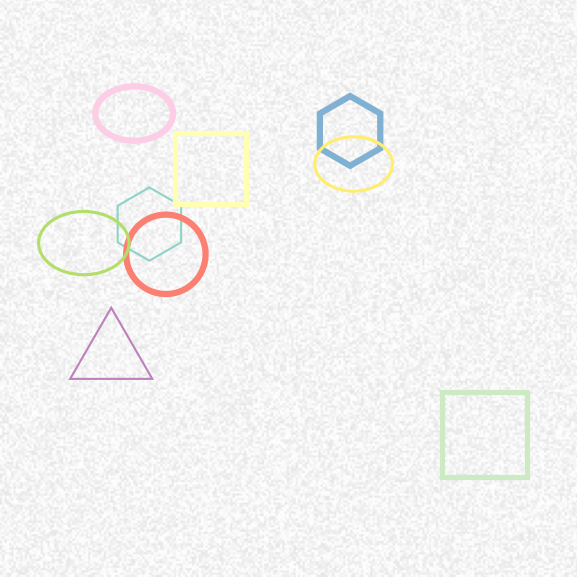[{"shape": "hexagon", "thickness": 1, "radius": 0.32, "center": [0.259, 0.611]}, {"shape": "square", "thickness": 2.5, "radius": 0.31, "center": [0.365, 0.708]}, {"shape": "circle", "thickness": 3, "radius": 0.34, "center": [0.287, 0.559]}, {"shape": "hexagon", "thickness": 3, "radius": 0.3, "center": [0.606, 0.772]}, {"shape": "oval", "thickness": 1.5, "radius": 0.39, "center": [0.145, 0.578]}, {"shape": "oval", "thickness": 3, "radius": 0.34, "center": [0.232, 0.803]}, {"shape": "triangle", "thickness": 1, "radius": 0.41, "center": [0.193, 0.384]}, {"shape": "square", "thickness": 2.5, "radius": 0.37, "center": [0.839, 0.246]}, {"shape": "oval", "thickness": 1.5, "radius": 0.34, "center": [0.612, 0.715]}]